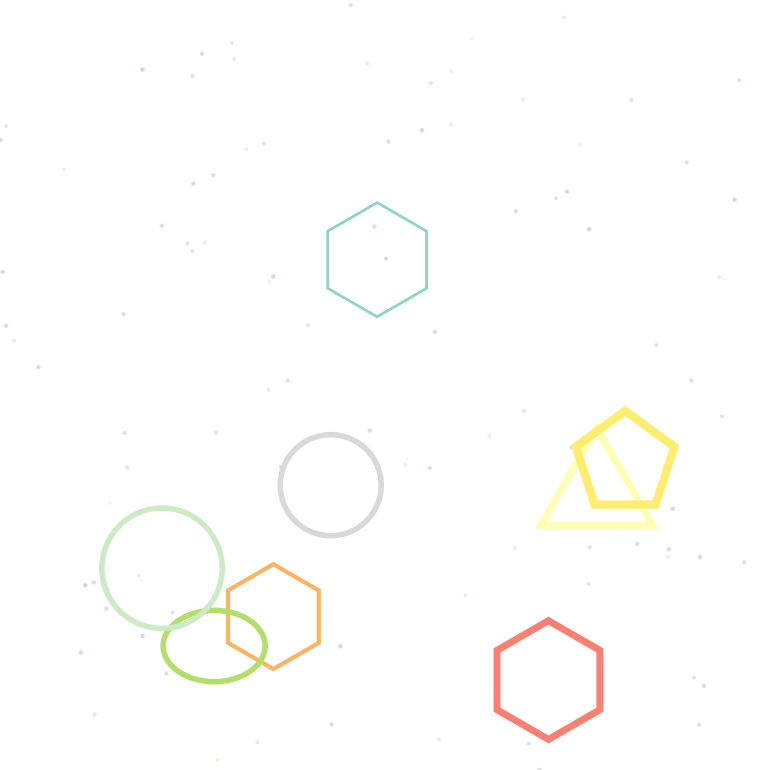[{"shape": "hexagon", "thickness": 1, "radius": 0.37, "center": [0.49, 0.663]}, {"shape": "triangle", "thickness": 2.5, "radius": 0.42, "center": [0.775, 0.36]}, {"shape": "hexagon", "thickness": 2.5, "radius": 0.39, "center": [0.712, 0.117]}, {"shape": "hexagon", "thickness": 1.5, "radius": 0.34, "center": [0.355, 0.199]}, {"shape": "oval", "thickness": 2, "radius": 0.33, "center": [0.278, 0.161]}, {"shape": "circle", "thickness": 2, "radius": 0.33, "center": [0.429, 0.37]}, {"shape": "circle", "thickness": 2, "radius": 0.39, "center": [0.21, 0.262]}, {"shape": "pentagon", "thickness": 3, "radius": 0.34, "center": [0.812, 0.399]}]